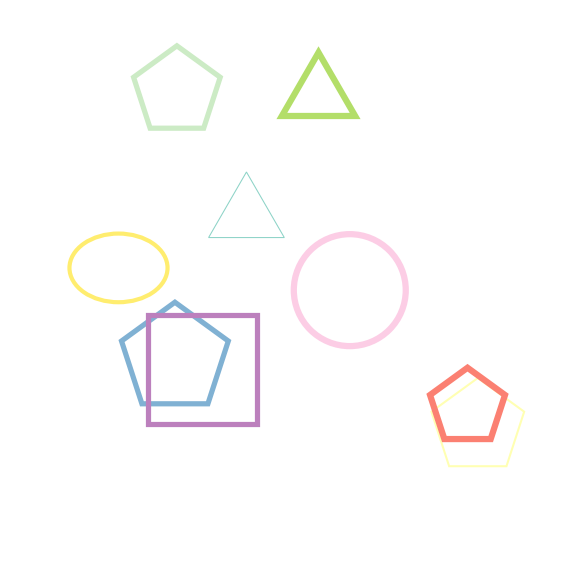[{"shape": "triangle", "thickness": 0.5, "radius": 0.38, "center": [0.427, 0.626]}, {"shape": "pentagon", "thickness": 1, "radius": 0.42, "center": [0.827, 0.26]}, {"shape": "pentagon", "thickness": 3, "radius": 0.34, "center": [0.81, 0.294]}, {"shape": "pentagon", "thickness": 2.5, "radius": 0.49, "center": [0.303, 0.379]}, {"shape": "triangle", "thickness": 3, "radius": 0.37, "center": [0.552, 0.835]}, {"shape": "circle", "thickness": 3, "radius": 0.48, "center": [0.606, 0.497]}, {"shape": "square", "thickness": 2.5, "radius": 0.47, "center": [0.35, 0.36]}, {"shape": "pentagon", "thickness": 2.5, "radius": 0.39, "center": [0.306, 0.841]}, {"shape": "oval", "thickness": 2, "radius": 0.42, "center": [0.205, 0.535]}]